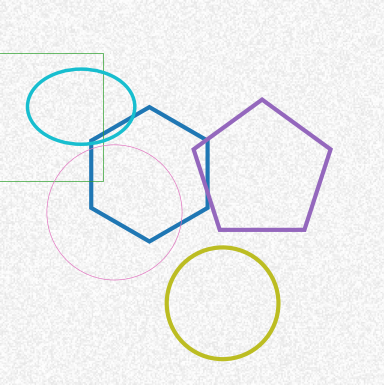[{"shape": "hexagon", "thickness": 3, "radius": 0.87, "center": [0.388, 0.547]}, {"shape": "square", "thickness": 0.5, "radius": 0.83, "center": [0.101, 0.696]}, {"shape": "pentagon", "thickness": 3, "radius": 0.94, "center": [0.681, 0.554]}, {"shape": "circle", "thickness": 0.5, "radius": 0.88, "center": [0.297, 0.448]}, {"shape": "circle", "thickness": 3, "radius": 0.73, "center": [0.578, 0.212]}, {"shape": "oval", "thickness": 2.5, "radius": 0.7, "center": [0.211, 0.723]}]